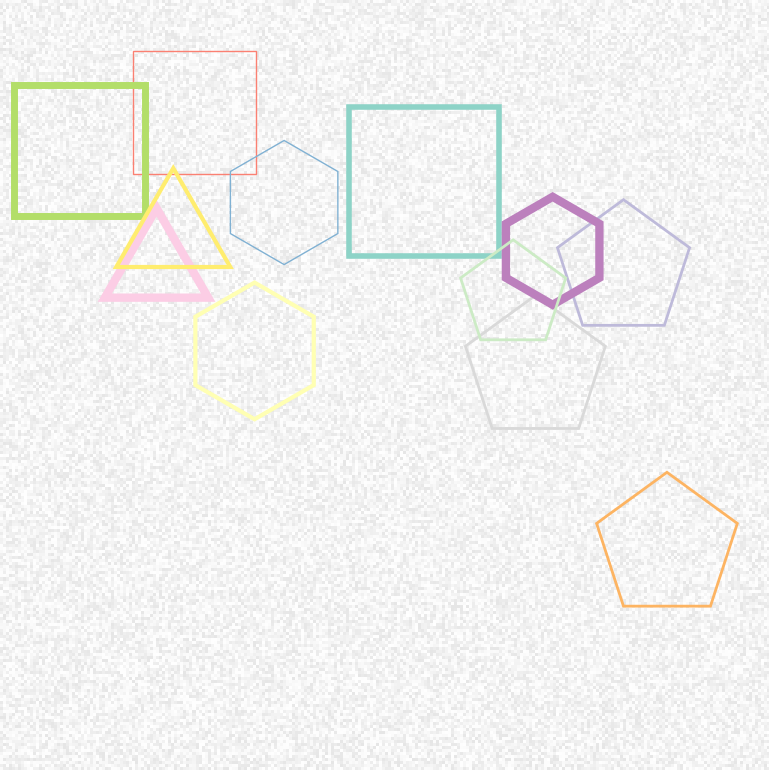[{"shape": "square", "thickness": 2, "radius": 0.49, "center": [0.55, 0.764]}, {"shape": "hexagon", "thickness": 1.5, "radius": 0.44, "center": [0.331, 0.544]}, {"shape": "pentagon", "thickness": 1, "radius": 0.45, "center": [0.81, 0.65]}, {"shape": "square", "thickness": 0.5, "radius": 0.4, "center": [0.253, 0.854]}, {"shape": "hexagon", "thickness": 0.5, "radius": 0.4, "center": [0.369, 0.737]}, {"shape": "pentagon", "thickness": 1, "radius": 0.48, "center": [0.866, 0.291]}, {"shape": "square", "thickness": 2.5, "radius": 0.42, "center": [0.103, 0.804]}, {"shape": "triangle", "thickness": 3, "radius": 0.39, "center": [0.203, 0.652]}, {"shape": "pentagon", "thickness": 1, "radius": 0.48, "center": [0.695, 0.521]}, {"shape": "hexagon", "thickness": 3, "radius": 0.35, "center": [0.718, 0.674]}, {"shape": "pentagon", "thickness": 1, "radius": 0.36, "center": [0.666, 0.617]}, {"shape": "triangle", "thickness": 1.5, "radius": 0.43, "center": [0.225, 0.696]}]